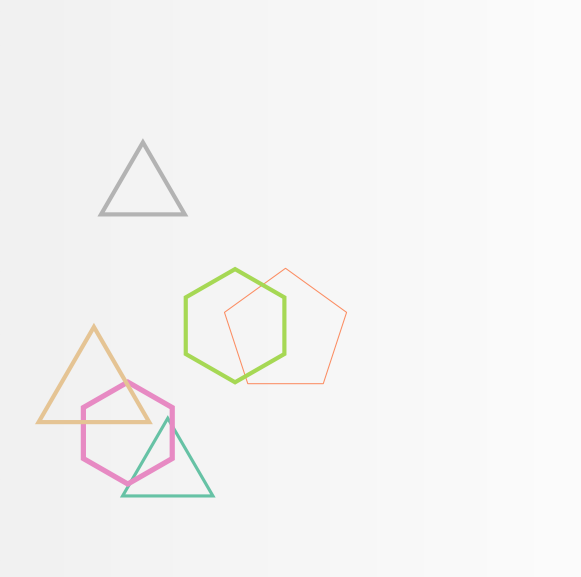[{"shape": "triangle", "thickness": 1.5, "radius": 0.45, "center": [0.289, 0.185]}, {"shape": "pentagon", "thickness": 0.5, "radius": 0.55, "center": [0.491, 0.424]}, {"shape": "hexagon", "thickness": 2.5, "radius": 0.44, "center": [0.22, 0.249]}, {"shape": "hexagon", "thickness": 2, "radius": 0.49, "center": [0.404, 0.435]}, {"shape": "triangle", "thickness": 2, "radius": 0.55, "center": [0.162, 0.323]}, {"shape": "triangle", "thickness": 2, "radius": 0.42, "center": [0.246, 0.669]}]